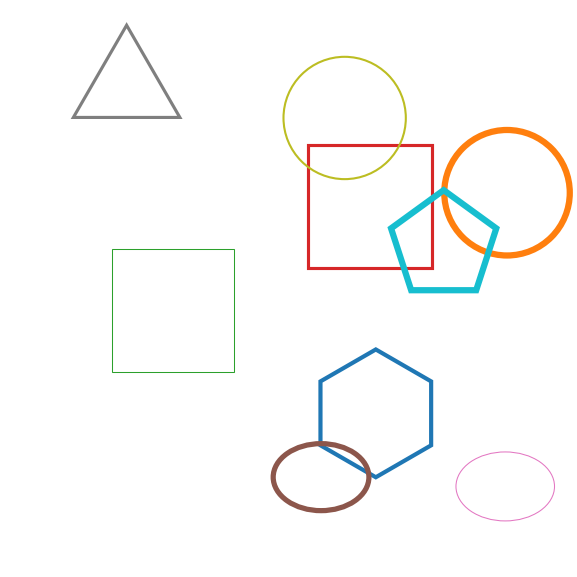[{"shape": "hexagon", "thickness": 2, "radius": 0.55, "center": [0.651, 0.283]}, {"shape": "circle", "thickness": 3, "radius": 0.54, "center": [0.878, 0.665]}, {"shape": "square", "thickness": 0.5, "radius": 0.53, "center": [0.299, 0.462]}, {"shape": "square", "thickness": 1.5, "radius": 0.53, "center": [0.64, 0.642]}, {"shape": "oval", "thickness": 2.5, "radius": 0.41, "center": [0.556, 0.173]}, {"shape": "oval", "thickness": 0.5, "radius": 0.43, "center": [0.875, 0.157]}, {"shape": "triangle", "thickness": 1.5, "radius": 0.53, "center": [0.219, 0.849]}, {"shape": "circle", "thickness": 1, "radius": 0.53, "center": [0.597, 0.795]}, {"shape": "pentagon", "thickness": 3, "radius": 0.48, "center": [0.768, 0.574]}]